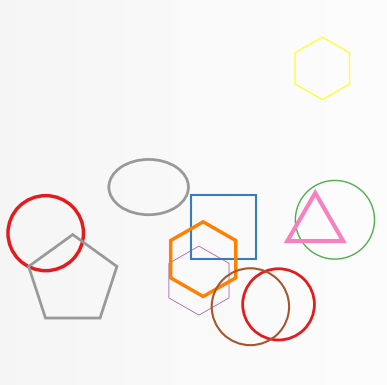[{"shape": "circle", "thickness": 2, "radius": 0.46, "center": [0.719, 0.209]}, {"shape": "circle", "thickness": 2.5, "radius": 0.49, "center": [0.118, 0.394]}, {"shape": "square", "thickness": 1.5, "radius": 0.42, "center": [0.576, 0.41]}, {"shape": "circle", "thickness": 1, "radius": 0.51, "center": [0.864, 0.429]}, {"shape": "hexagon", "thickness": 0.5, "radius": 0.45, "center": [0.513, 0.271]}, {"shape": "hexagon", "thickness": 2.5, "radius": 0.48, "center": [0.524, 0.327]}, {"shape": "hexagon", "thickness": 1, "radius": 0.41, "center": [0.832, 0.823]}, {"shape": "circle", "thickness": 1.5, "radius": 0.5, "center": [0.646, 0.203]}, {"shape": "triangle", "thickness": 3, "radius": 0.42, "center": [0.814, 0.416]}, {"shape": "pentagon", "thickness": 2, "radius": 0.6, "center": [0.188, 0.271]}, {"shape": "oval", "thickness": 2, "radius": 0.51, "center": [0.384, 0.514]}]